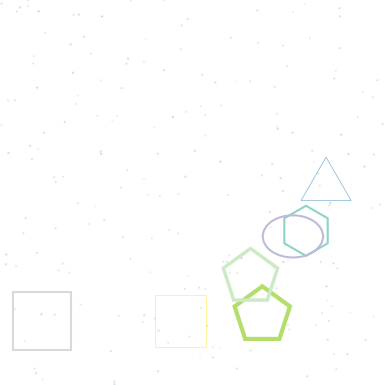[{"shape": "hexagon", "thickness": 1.5, "radius": 0.33, "center": [0.795, 0.401]}, {"shape": "oval", "thickness": 1.5, "radius": 0.39, "center": [0.761, 0.386]}, {"shape": "triangle", "thickness": 0.5, "radius": 0.38, "center": [0.847, 0.517]}, {"shape": "pentagon", "thickness": 3, "radius": 0.38, "center": [0.681, 0.181]}, {"shape": "square", "thickness": 1.5, "radius": 0.38, "center": [0.109, 0.167]}, {"shape": "pentagon", "thickness": 2.5, "radius": 0.37, "center": [0.651, 0.28]}, {"shape": "square", "thickness": 0.5, "radius": 0.34, "center": [0.469, 0.167]}]